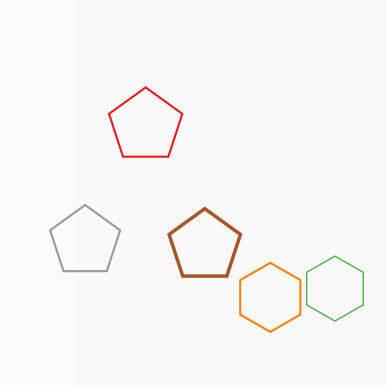[{"shape": "pentagon", "thickness": 1.5, "radius": 0.5, "center": [0.376, 0.674]}, {"shape": "hexagon", "thickness": 1, "radius": 0.42, "center": [0.864, 0.25]}, {"shape": "hexagon", "thickness": 1.5, "radius": 0.45, "center": [0.698, 0.228]}, {"shape": "pentagon", "thickness": 2.5, "radius": 0.48, "center": [0.528, 0.361]}, {"shape": "pentagon", "thickness": 1.5, "radius": 0.48, "center": [0.22, 0.373]}]